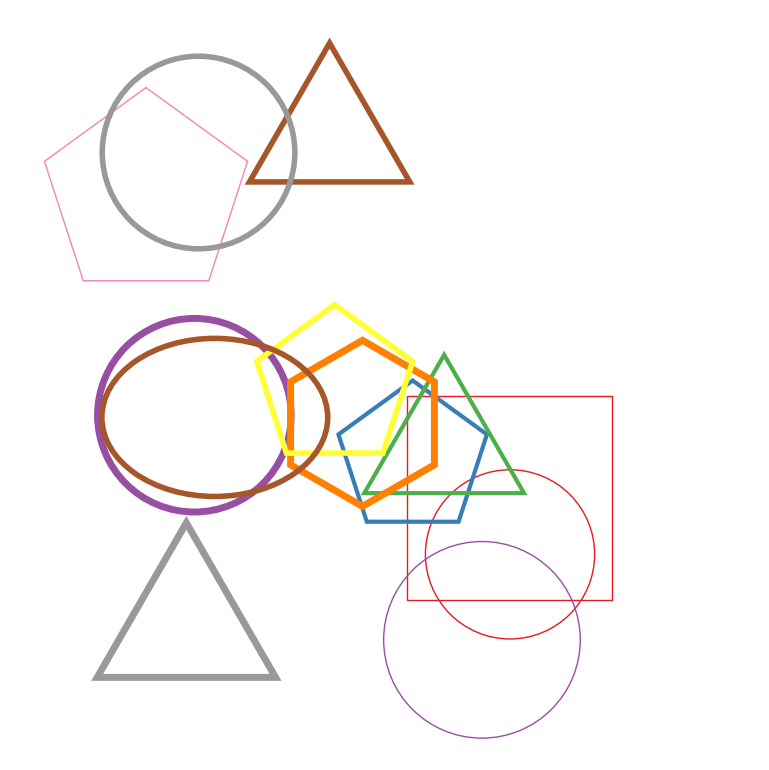[{"shape": "circle", "thickness": 0.5, "radius": 0.55, "center": [0.662, 0.28]}, {"shape": "square", "thickness": 0.5, "radius": 0.66, "center": [0.662, 0.353]}, {"shape": "pentagon", "thickness": 1.5, "radius": 0.51, "center": [0.536, 0.404]}, {"shape": "triangle", "thickness": 1.5, "radius": 0.6, "center": [0.577, 0.419]}, {"shape": "circle", "thickness": 0.5, "radius": 0.64, "center": [0.626, 0.169]}, {"shape": "circle", "thickness": 2.5, "radius": 0.63, "center": [0.252, 0.461]}, {"shape": "hexagon", "thickness": 2.5, "radius": 0.54, "center": [0.471, 0.45]}, {"shape": "pentagon", "thickness": 2, "radius": 0.53, "center": [0.435, 0.498]}, {"shape": "oval", "thickness": 2, "radius": 0.73, "center": [0.279, 0.458]}, {"shape": "triangle", "thickness": 2, "radius": 0.6, "center": [0.428, 0.824]}, {"shape": "pentagon", "thickness": 0.5, "radius": 0.69, "center": [0.19, 0.748]}, {"shape": "triangle", "thickness": 2.5, "radius": 0.67, "center": [0.242, 0.187]}, {"shape": "circle", "thickness": 2, "radius": 0.63, "center": [0.258, 0.802]}]